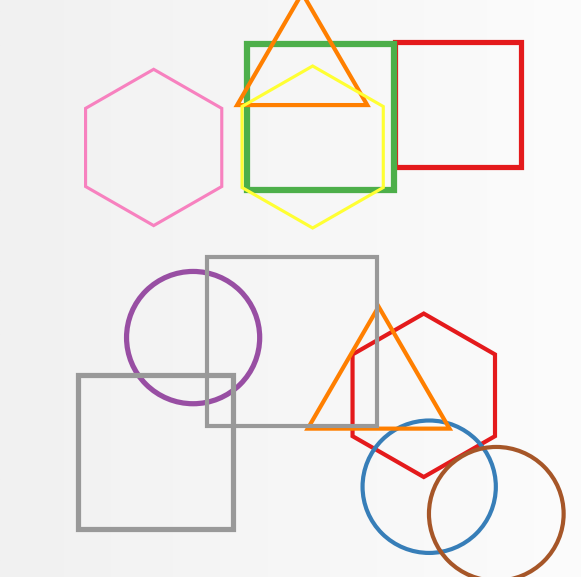[{"shape": "hexagon", "thickness": 2, "radius": 0.71, "center": [0.729, 0.315]}, {"shape": "square", "thickness": 2.5, "radius": 0.54, "center": [0.787, 0.818]}, {"shape": "circle", "thickness": 2, "radius": 0.57, "center": [0.738, 0.156]}, {"shape": "square", "thickness": 3, "radius": 0.63, "center": [0.552, 0.797]}, {"shape": "circle", "thickness": 2.5, "radius": 0.57, "center": [0.332, 0.415]}, {"shape": "triangle", "thickness": 2, "radius": 0.7, "center": [0.651, 0.327]}, {"shape": "triangle", "thickness": 2, "radius": 0.65, "center": [0.52, 0.882]}, {"shape": "hexagon", "thickness": 1.5, "radius": 0.7, "center": [0.538, 0.745]}, {"shape": "circle", "thickness": 2, "radius": 0.58, "center": [0.854, 0.109]}, {"shape": "hexagon", "thickness": 1.5, "radius": 0.68, "center": [0.264, 0.744]}, {"shape": "square", "thickness": 2.5, "radius": 0.67, "center": [0.267, 0.217]}, {"shape": "square", "thickness": 2, "radius": 0.73, "center": [0.502, 0.408]}]